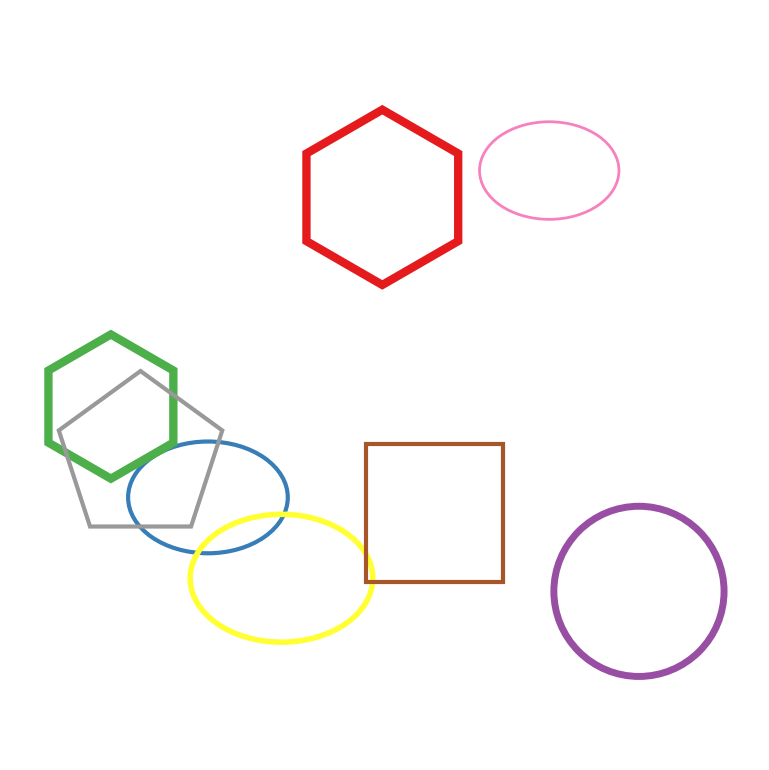[{"shape": "hexagon", "thickness": 3, "radius": 0.57, "center": [0.497, 0.744]}, {"shape": "oval", "thickness": 1.5, "radius": 0.52, "center": [0.27, 0.354]}, {"shape": "hexagon", "thickness": 3, "radius": 0.47, "center": [0.144, 0.472]}, {"shape": "circle", "thickness": 2.5, "radius": 0.55, "center": [0.83, 0.232]}, {"shape": "oval", "thickness": 2, "radius": 0.59, "center": [0.366, 0.249]}, {"shape": "square", "thickness": 1.5, "radius": 0.45, "center": [0.564, 0.334]}, {"shape": "oval", "thickness": 1, "radius": 0.45, "center": [0.713, 0.779]}, {"shape": "pentagon", "thickness": 1.5, "radius": 0.56, "center": [0.183, 0.407]}]